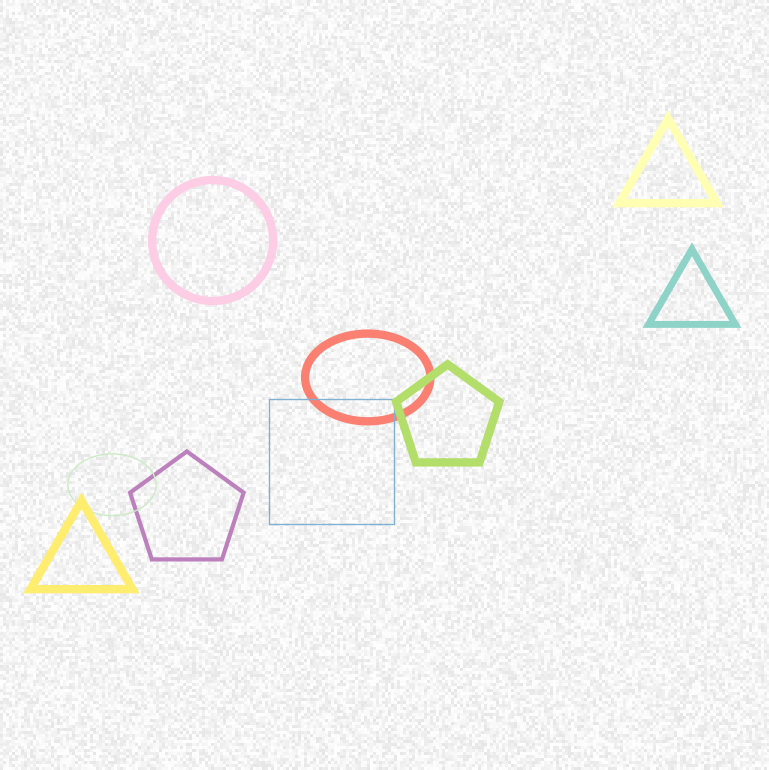[{"shape": "triangle", "thickness": 2.5, "radius": 0.33, "center": [0.899, 0.611]}, {"shape": "triangle", "thickness": 3, "radius": 0.37, "center": [0.868, 0.773]}, {"shape": "oval", "thickness": 3, "radius": 0.41, "center": [0.478, 0.51]}, {"shape": "square", "thickness": 0.5, "radius": 0.41, "center": [0.43, 0.4]}, {"shape": "pentagon", "thickness": 3, "radius": 0.35, "center": [0.581, 0.456]}, {"shape": "circle", "thickness": 3, "radius": 0.39, "center": [0.276, 0.688]}, {"shape": "pentagon", "thickness": 1.5, "radius": 0.39, "center": [0.243, 0.336]}, {"shape": "oval", "thickness": 0.5, "radius": 0.29, "center": [0.145, 0.37]}, {"shape": "triangle", "thickness": 3, "radius": 0.38, "center": [0.106, 0.273]}]